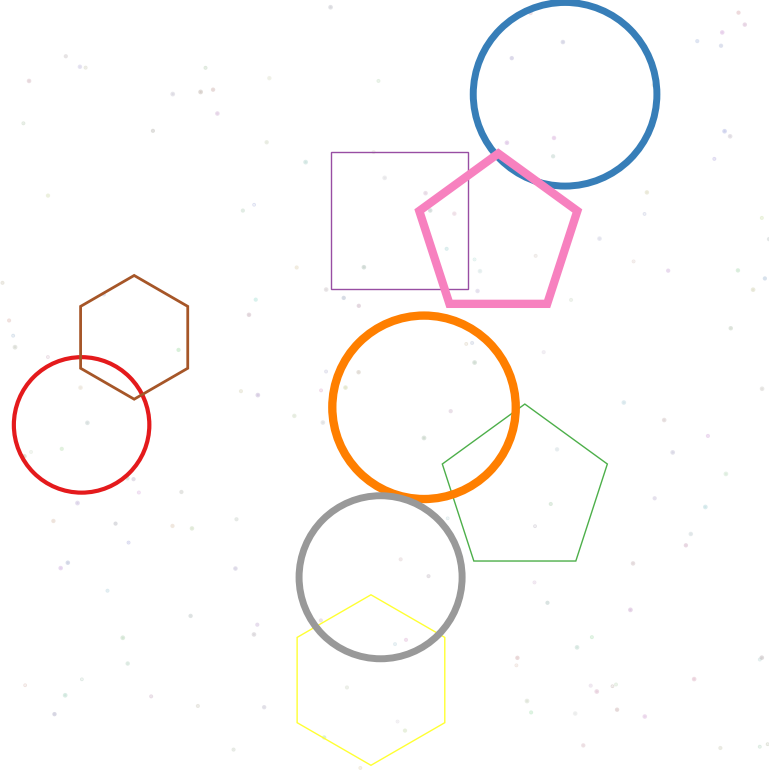[{"shape": "circle", "thickness": 1.5, "radius": 0.44, "center": [0.106, 0.448]}, {"shape": "circle", "thickness": 2.5, "radius": 0.6, "center": [0.734, 0.878]}, {"shape": "pentagon", "thickness": 0.5, "radius": 0.56, "center": [0.682, 0.363]}, {"shape": "square", "thickness": 0.5, "radius": 0.44, "center": [0.519, 0.714]}, {"shape": "circle", "thickness": 3, "radius": 0.6, "center": [0.551, 0.471]}, {"shape": "hexagon", "thickness": 0.5, "radius": 0.55, "center": [0.482, 0.117]}, {"shape": "hexagon", "thickness": 1, "radius": 0.4, "center": [0.174, 0.562]}, {"shape": "pentagon", "thickness": 3, "radius": 0.54, "center": [0.647, 0.693]}, {"shape": "circle", "thickness": 2.5, "radius": 0.53, "center": [0.494, 0.25]}]